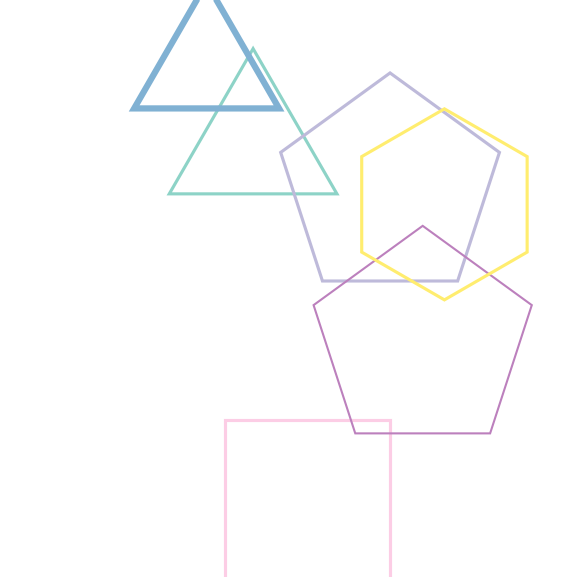[{"shape": "triangle", "thickness": 1.5, "radius": 0.84, "center": [0.438, 0.747]}, {"shape": "pentagon", "thickness": 1.5, "radius": 1.0, "center": [0.675, 0.674]}, {"shape": "triangle", "thickness": 3, "radius": 0.72, "center": [0.358, 0.884]}, {"shape": "square", "thickness": 1.5, "radius": 0.72, "center": [0.533, 0.129]}, {"shape": "pentagon", "thickness": 1, "radius": 0.99, "center": [0.732, 0.409]}, {"shape": "hexagon", "thickness": 1.5, "radius": 0.83, "center": [0.77, 0.645]}]